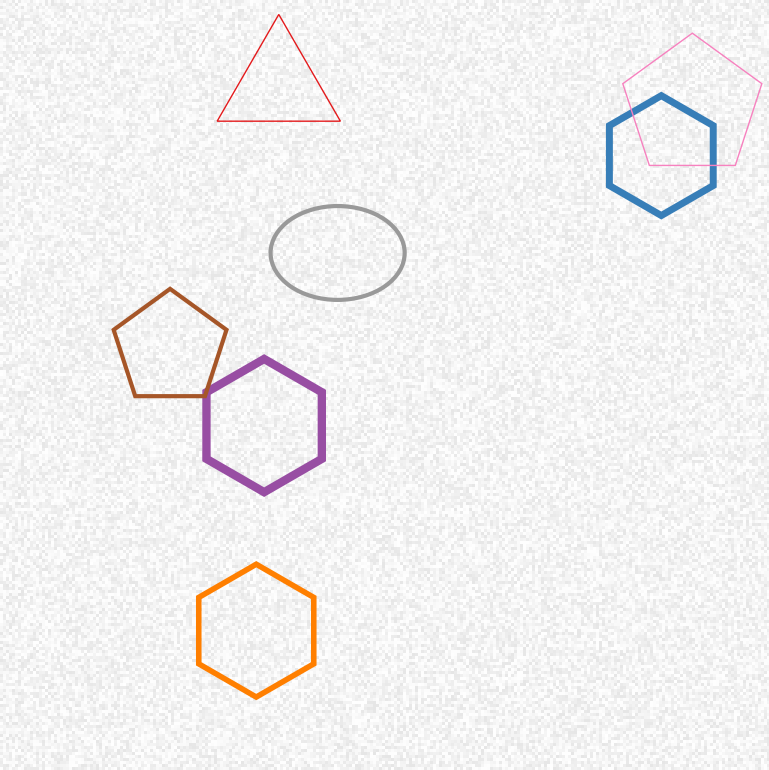[{"shape": "triangle", "thickness": 0.5, "radius": 0.46, "center": [0.362, 0.889]}, {"shape": "hexagon", "thickness": 2.5, "radius": 0.39, "center": [0.859, 0.798]}, {"shape": "hexagon", "thickness": 3, "radius": 0.43, "center": [0.343, 0.447]}, {"shape": "hexagon", "thickness": 2, "radius": 0.43, "center": [0.333, 0.181]}, {"shape": "pentagon", "thickness": 1.5, "radius": 0.39, "center": [0.221, 0.548]}, {"shape": "pentagon", "thickness": 0.5, "radius": 0.47, "center": [0.899, 0.862]}, {"shape": "oval", "thickness": 1.5, "radius": 0.44, "center": [0.438, 0.671]}]